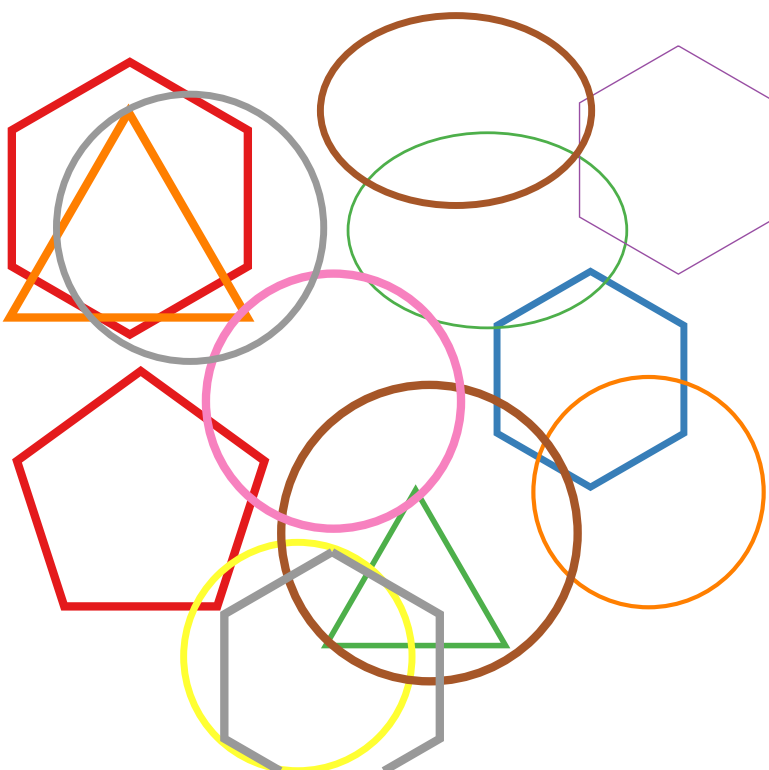[{"shape": "pentagon", "thickness": 3, "radius": 0.84, "center": [0.183, 0.349]}, {"shape": "hexagon", "thickness": 3, "radius": 0.88, "center": [0.169, 0.742]}, {"shape": "hexagon", "thickness": 2.5, "radius": 0.7, "center": [0.767, 0.507]}, {"shape": "triangle", "thickness": 2, "radius": 0.67, "center": [0.54, 0.229]}, {"shape": "oval", "thickness": 1, "radius": 0.91, "center": [0.633, 0.701]}, {"shape": "hexagon", "thickness": 0.5, "radius": 0.74, "center": [0.881, 0.792]}, {"shape": "triangle", "thickness": 3, "radius": 0.89, "center": [0.167, 0.677]}, {"shape": "circle", "thickness": 1.5, "radius": 0.75, "center": [0.842, 0.361]}, {"shape": "circle", "thickness": 2.5, "radius": 0.74, "center": [0.387, 0.147]}, {"shape": "oval", "thickness": 2.5, "radius": 0.88, "center": [0.592, 0.856]}, {"shape": "circle", "thickness": 3, "radius": 0.96, "center": [0.558, 0.308]}, {"shape": "circle", "thickness": 3, "radius": 0.83, "center": [0.433, 0.479]}, {"shape": "hexagon", "thickness": 3, "radius": 0.81, "center": [0.431, 0.121]}, {"shape": "circle", "thickness": 2.5, "radius": 0.87, "center": [0.247, 0.704]}]